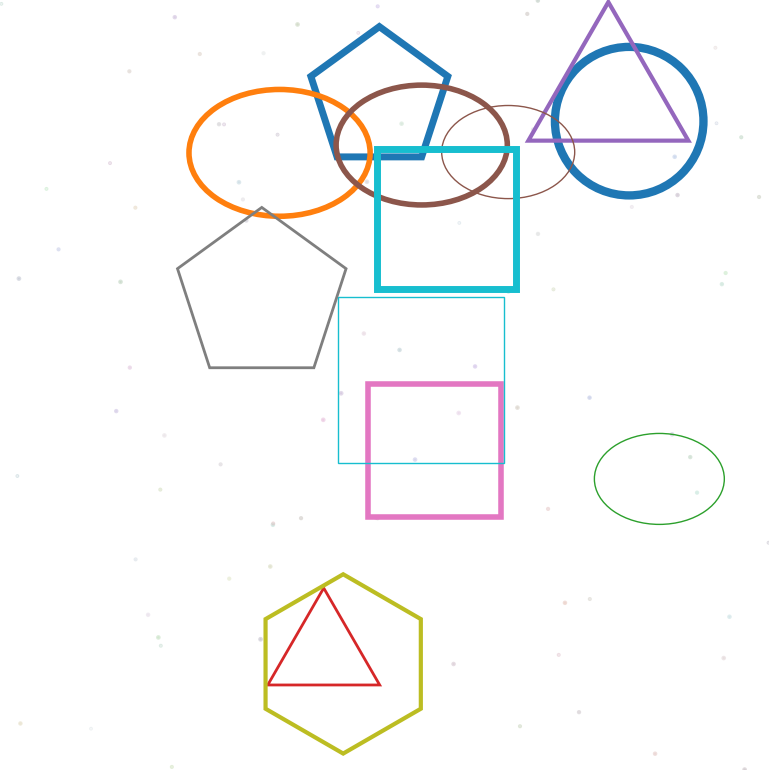[{"shape": "pentagon", "thickness": 2.5, "radius": 0.47, "center": [0.493, 0.872]}, {"shape": "circle", "thickness": 3, "radius": 0.48, "center": [0.817, 0.843]}, {"shape": "oval", "thickness": 2, "radius": 0.59, "center": [0.363, 0.801]}, {"shape": "oval", "thickness": 0.5, "radius": 0.42, "center": [0.856, 0.378]}, {"shape": "triangle", "thickness": 1, "radius": 0.42, "center": [0.42, 0.152]}, {"shape": "triangle", "thickness": 1.5, "radius": 0.6, "center": [0.79, 0.877]}, {"shape": "oval", "thickness": 2, "radius": 0.56, "center": [0.548, 0.812]}, {"shape": "oval", "thickness": 0.5, "radius": 0.43, "center": [0.66, 0.803]}, {"shape": "square", "thickness": 2, "radius": 0.43, "center": [0.565, 0.415]}, {"shape": "pentagon", "thickness": 1, "radius": 0.58, "center": [0.34, 0.616]}, {"shape": "hexagon", "thickness": 1.5, "radius": 0.58, "center": [0.446, 0.138]}, {"shape": "square", "thickness": 0.5, "radius": 0.54, "center": [0.547, 0.507]}, {"shape": "square", "thickness": 2.5, "radius": 0.45, "center": [0.58, 0.715]}]